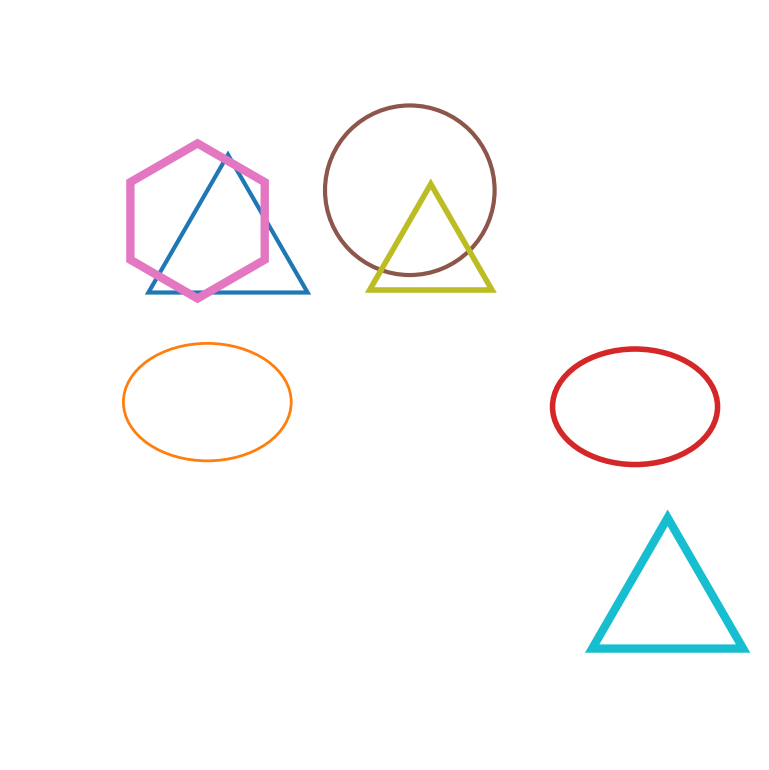[{"shape": "triangle", "thickness": 1.5, "radius": 0.6, "center": [0.296, 0.68]}, {"shape": "oval", "thickness": 1, "radius": 0.54, "center": [0.269, 0.478]}, {"shape": "oval", "thickness": 2, "radius": 0.54, "center": [0.825, 0.472]}, {"shape": "circle", "thickness": 1.5, "radius": 0.55, "center": [0.532, 0.753]}, {"shape": "hexagon", "thickness": 3, "radius": 0.5, "center": [0.257, 0.713]}, {"shape": "triangle", "thickness": 2, "radius": 0.46, "center": [0.559, 0.669]}, {"shape": "triangle", "thickness": 3, "radius": 0.57, "center": [0.867, 0.214]}]